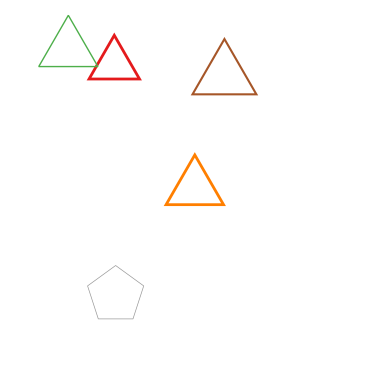[{"shape": "triangle", "thickness": 2, "radius": 0.38, "center": [0.297, 0.833]}, {"shape": "triangle", "thickness": 1, "radius": 0.44, "center": [0.177, 0.871]}, {"shape": "triangle", "thickness": 2, "radius": 0.43, "center": [0.506, 0.511]}, {"shape": "triangle", "thickness": 1.5, "radius": 0.48, "center": [0.583, 0.803]}, {"shape": "pentagon", "thickness": 0.5, "radius": 0.38, "center": [0.3, 0.234]}]